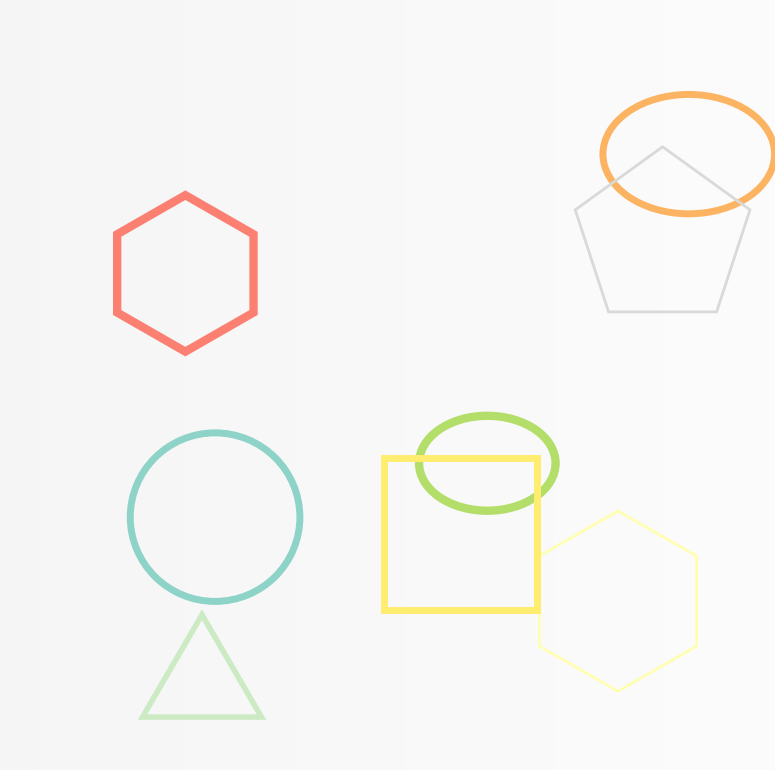[{"shape": "circle", "thickness": 2.5, "radius": 0.55, "center": [0.278, 0.328]}, {"shape": "hexagon", "thickness": 1, "radius": 0.59, "center": [0.797, 0.219]}, {"shape": "hexagon", "thickness": 3, "radius": 0.51, "center": [0.239, 0.645]}, {"shape": "oval", "thickness": 2.5, "radius": 0.55, "center": [0.889, 0.8]}, {"shape": "oval", "thickness": 3, "radius": 0.44, "center": [0.629, 0.398]}, {"shape": "pentagon", "thickness": 1, "radius": 0.59, "center": [0.855, 0.691]}, {"shape": "triangle", "thickness": 2, "radius": 0.44, "center": [0.261, 0.113]}, {"shape": "square", "thickness": 2.5, "radius": 0.49, "center": [0.594, 0.307]}]